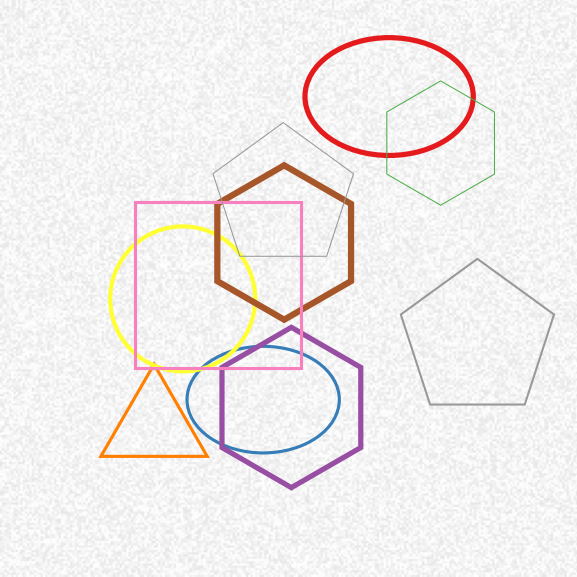[{"shape": "oval", "thickness": 2.5, "radius": 0.73, "center": [0.674, 0.832]}, {"shape": "oval", "thickness": 1.5, "radius": 0.66, "center": [0.456, 0.307]}, {"shape": "hexagon", "thickness": 0.5, "radius": 0.54, "center": [0.763, 0.751]}, {"shape": "hexagon", "thickness": 2.5, "radius": 0.69, "center": [0.505, 0.294]}, {"shape": "triangle", "thickness": 1.5, "radius": 0.53, "center": [0.267, 0.262]}, {"shape": "circle", "thickness": 2, "radius": 0.63, "center": [0.316, 0.482]}, {"shape": "hexagon", "thickness": 3, "radius": 0.67, "center": [0.492, 0.579]}, {"shape": "square", "thickness": 1.5, "radius": 0.72, "center": [0.377, 0.506]}, {"shape": "pentagon", "thickness": 0.5, "radius": 0.64, "center": [0.49, 0.659]}, {"shape": "pentagon", "thickness": 1, "radius": 0.7, "center": [0.827, 0.411]}]